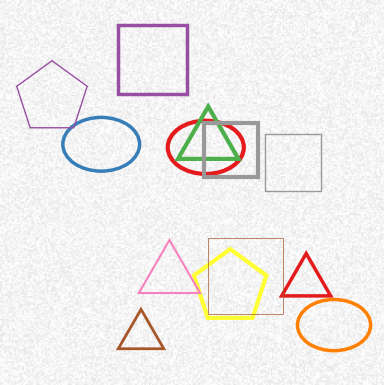[{"shape": "oval", "thickness": 3, "radius": 0.49, "center": [0.535, 0.617]}, {"shape": "triangle", "thickness": 2.5, "radius": 0.37, "center": [0.795, 0.268]}, {"shape": "oval", "thickness": 2.5, "radius": 0.5, "center": [0.263, 0.625]}, {"shape": "triangle", "thickness": 3, "radius": 0.45, "center": [0.541, 0.633]}, {"shape": "pentagon", "thickness": 1, "radius": 0.48, "center": [0.135, 0.746]}, {"shape": "square", "thickness": 2.5, "radius": 0.45, "center": [0.397, 0.847]}, {"shape": "oval", "thickness": 2.5, "radius": 0.47, "center": [0.868, 0.156]}, {"shape": "pentagon", "thickness": 3, "radius": 0.49, "center": [0.598, 0.254]}, {"shape": "square", "thickness": 0.5, "radius": 0.49, "center": [0.637, 0.283]}, {"shape": "triangle", "thickness": 2, "radius": 0.34, "center": [0.366, 0.128]}, {"shape": "triangle", "thickness": 1.5, "radius": 0.46, "center": [0.44, 0.285]}, {"shape": "square", "thickness": 3, "radius": 0.35, "center": [0.6, 0.611]}, {"shape": "square", "thickness": 1, "radius": 0.37, "center": [0.761, 0.578]}]